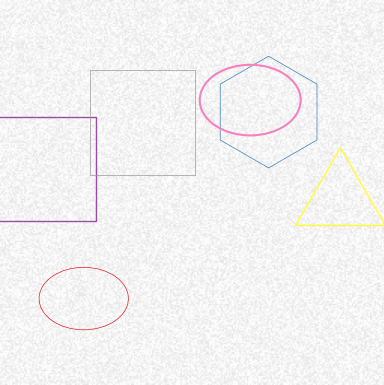[{"shape": "oval", "thickness": 0.5, "radius": 0.58, "center": [0.218, 0.225]}, {"shape": "hexagon", "thickness": 0.5, "radius": 0.73, "center": [0.698, 0.709]}, {"shape": "square", "thickness": 1, "radius": 0.68, "center": [0.115, 0.561]}, {"shape": "triangle", "thickness": 1, "radius": 0.67, "center": [0.884, 0.482]}, {"shape": "oval", "thickness": 1.5, "radius": 0.66, "center": [0.65, 0.74]}, {"shape": "square", "thickness": 0.5, "radius": 0.68, "center": [0.371, 0.681]}]